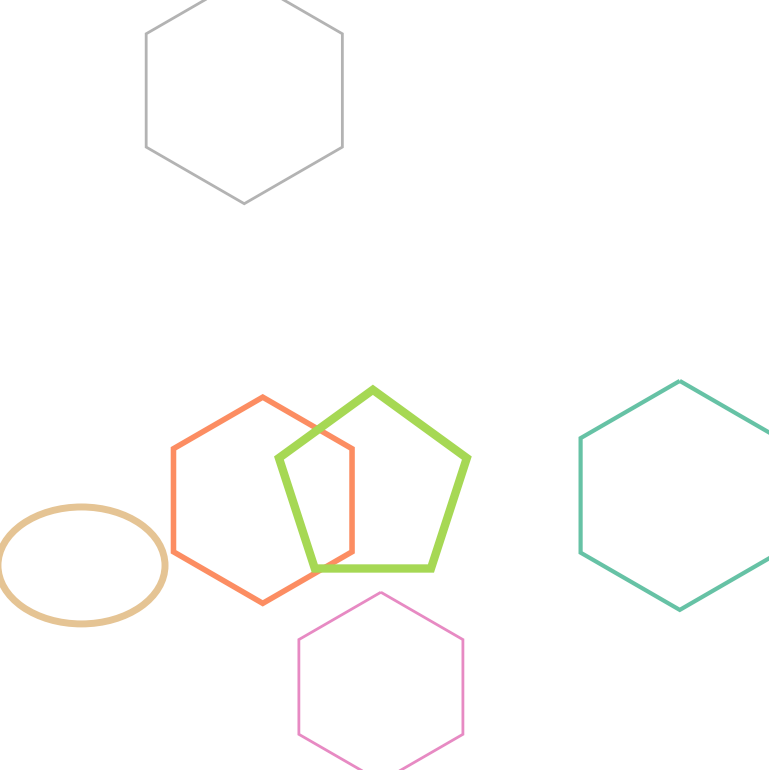[{"shape": "hexagon", "thickness": 1.5, "radius": 0.74, "center": [0.883, 0.357]}, {"shape": "hexagon", "thickness": 2, "radius": 0.67, "center": [0.341, 0.35]}, {"shape": "hexagon", "thickness": 1, "radius": 0.61, "center": [0.495, 0.108]}, {"shape": "pentagon", "thickness": 3, "radius": 0.64, "center": [0.484, 0.365]}, {"shape": "oval", "thickness": 2.5, "radius": 0.54, "center": [0.106, 0.266]}, {"shape": "hexagon", "thickness": 1, "radius": 0.74, "center": [0.317, 0.883]}]